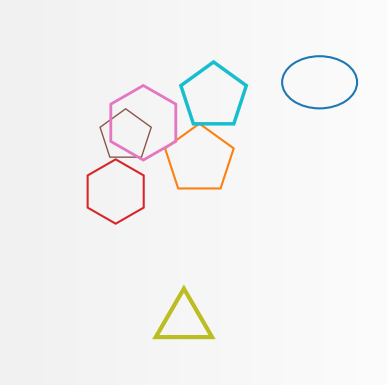[{"shape": "oval", "thickness": 1.5, "radius": 0.48, "center": [0.825, 0.786]}, {"shape": "pentagon", "thickness": 1.5, "radius": 0.47, "center": [0.515, 0.586]}, {"shape": "hexagon", "thickness": 1.5, "radius": 0.42, "center": [0.299, 0.503]}, {"shape": "pentagon", "thickness": 1, "radius": 0.35, "center": [0.324, 0.648]}, {"shape": "hexagon", "thickness": 2, "radius": 0.48, "center": [0.37, 0.681]}, {"shape": "triangle", "thickness": 3, "radius": 0.42, "center": [0.475, 0.166]}, {"shape": "pentagon", "thickness": 2.5, "radius": 0.44, "center": [0.551, 0.75]}]